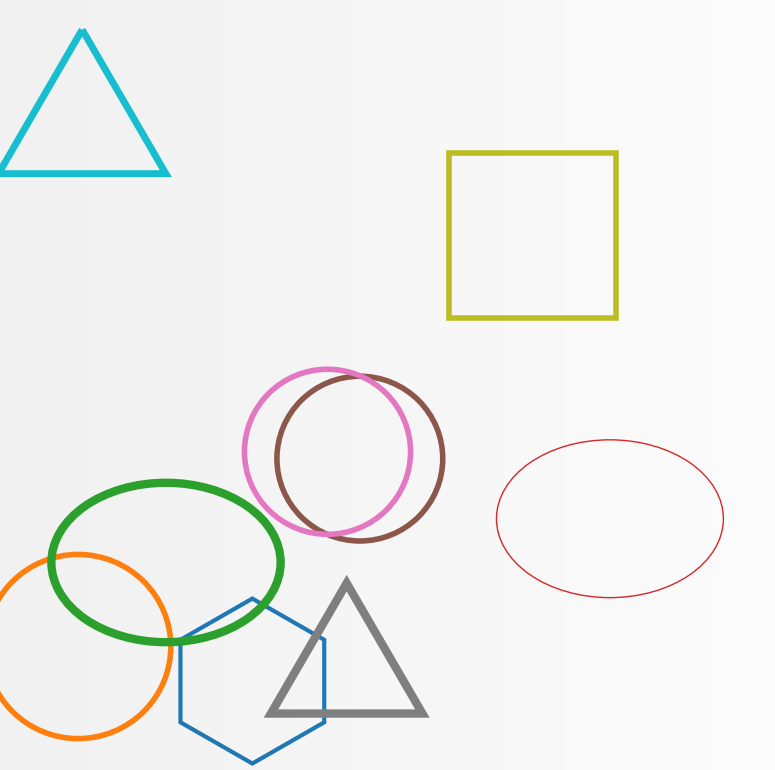[{"shape": "hexagon", "thickness": 1.5, "radius": 0.54, "center": [0.326, 0.116]}, {"shape": "circle", "thickness": 2, "radius": 0.6, "center": [0.101, 0.16]}, {"shape": "oval", "thickness": 3, "radius": 0.74, "center": [0.214, 0.269]}, {"shape": "oval", "thickness": 0.5, "radius": 0.73, "center": [0.787, 0.326]}, {"shape": "circle", "thickness": 2, "radius": 0.53, "center": [0.464, 0.404]}, {"shape": "circle", "thickness": 2, "radius": 0.54, "center": [0.423, 0.413]}, {"shape": "triangle", "thickness": 3, "radius": 0.56, "center": [0.447, 0.13]}, {"shape": "square", "thickness": 2, "radius": 0.54, "center": [0.687, 0.694]}, {"shape": "triangle", "thickness": 2.5, "radius": 0.62, "center": [0.106, 0.837]}]